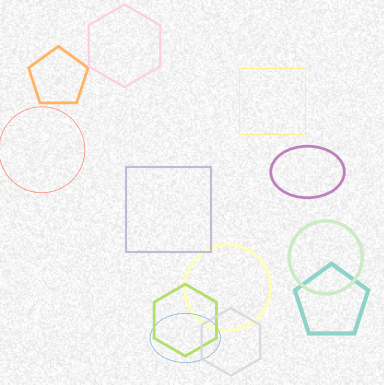[{"shape": "pentagon", "thickness": 3, "radius": 0.5, "center": [0.861, 0.215]}, {"shape": "circle", "thickness": 2, "radius": 0.56, "center": [0.591, 0.253]}, {"shape": "square", "thickness": 1.5, "radius": 0.55, "center": [0.438, 0.455]}, {"shape": "circle", "thickness": 0.5, "radius": 0.56, "center": [0.109, 0.611]}, {"shape": "oval", "thickness": 0.5, "radius": 0.46, "center": [0.481, 0.122]}, {"shape": "pentagon", "thickness": 2, "radius": 0.41, "center": [0.152, 0.798]}, {"shape": "hexagon", "thickness": 2, "radius": 0.47, "center": [0.481, 0.168]}, {"shape": "hexagon", "thickness": 1.5, "radius": 0.54, "center": [0.323, 0.881]}, {"shape": "hexagon", "thickness": 1.5, "radius": 0.44, "center": [0.6, 0.112]}, {"shape": "oval", "thickness": 2, "radius": 0.48, "center": [0.799, 0.553]}, {"shape": "circle", "thickness": 2.5, "radius": 0.47, "center": [0.846, 0.331]}, {"shape": "square", "thickness": 0.5, "radius": 0.43, "center": [0.707, 0.738]}]